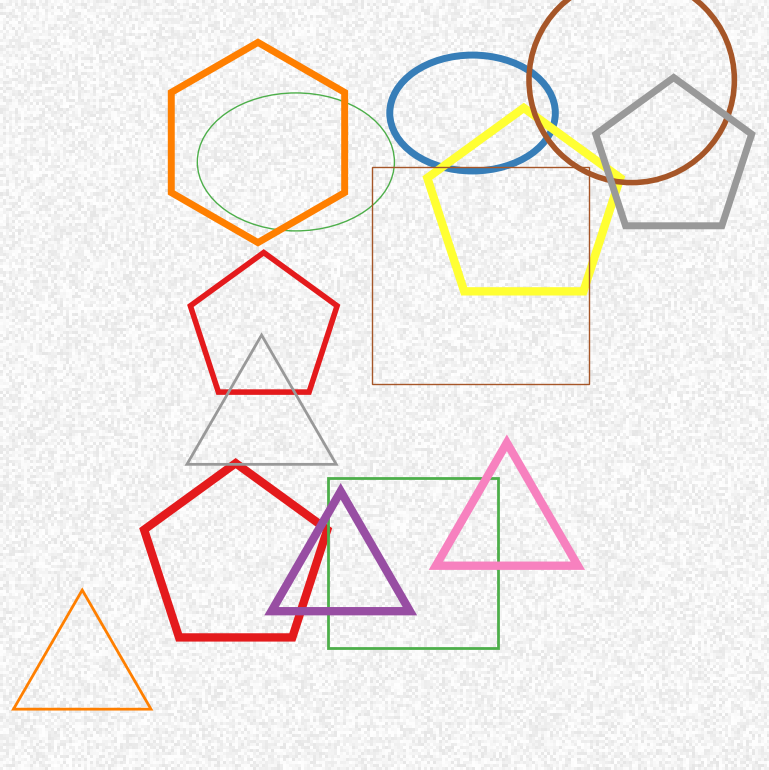[{"shape": "pentagon", "thickness": 2, "radius": 0.5, "center": [0.343, 0.572]}, {"shape": "pentagon", "thickness": 3, "radius": 0.63, "center": [0.306, 0.273]}, {"shape": "oval", "thickness": 2.5, "radius": 0.54, "center": [0.614, 0.853]}, {"shape": "oval", "thickness": 0.5, "radius": 0.64, "center": [0.384, 0.79]}, {"shape": "square", "thickness": 1, "radius": 0.55, "center": [0.537, 0.269]}, {"shape": "triangle", "thickness": 3, "radius": 0.52, "center": [0.442, 0.258]}, {"shape": "hexagon", "thickness": 2.5, "radius": 0.65, "center": [0.335, 0.815]}, {"shape": "triangle", "thickness": 1, "radius": 0.52, "center": [0.107, 0.131]}, {"shape": "pentagon", "thickness": 3, "radius": 0.66, "center": [0.68, 0.728]}, {"shape": "circle", "thickness": 2, "radius": 0.67, "center": [0.82, 0.896]}, {"shape": "square", "thickness": 0.5, "radius": 0.7, "center": [0.624, 0.642]}, {"shape": "triangle", "thickness": 3, "radius": 0.53, "center": [0.658, 0.319]}, {"shape": "pentagon", "thickness": 2.5, "radius": 0.53, "center": [0.875, 0.793]}, {"shape": "triangle", "thickness": 1, "radius": 0.56, "center": [0.34, 0.453]}]